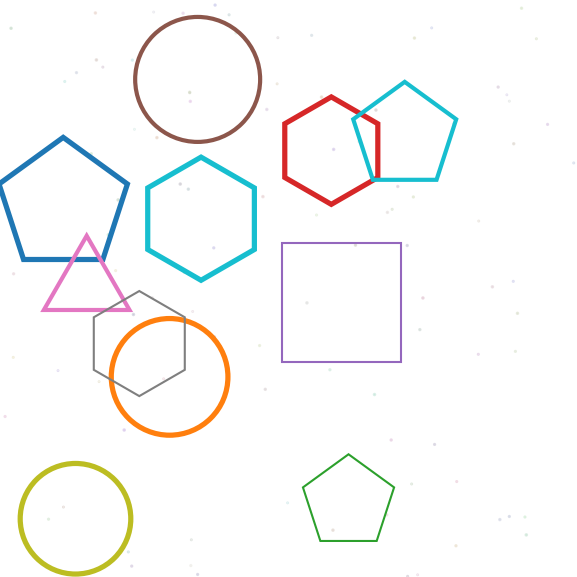[{"shape": "pentagon", "thickness": 2.5, "radius": 0.58, "center": [0.109, 0.644]}, {"shape": "circle", "thickness": 2.5, "radius": 0.5, "center": [0.294, 0.347]}, {"shape": "pentagon", "thickness": 1, "radius": 0.41, "center": [0.604, 0.13]}, {"shape": "hexagon", "thickness": 2.5, "radius": 0.47, "center": [0.574, 0.738]}, {"shape": "square", "thickness": 1, "radius": 0.51, "center": [0.591, 0.475]}, {"shape": "circle", "thickness": 2, "radius": 0.54, "center": [0.342, 0.862]}, {"shape": "triangle", "thickness": 2, "radius": 0.43, "center": [0.15, 0.505]}, {"shape": "hexagon", "thickness": 1, "radius": 0.45, "center": [0.241, 0.404]}, {"shape": "circle", "thickness": 2.5, "radius": 0.48, "center": [0.131, 0.101]}, {"shape": "pentagon", "thickness": 2, "radius": 0.47, "center": [0.701, 0.764]}, {"shape": "hexagon", "thickness": 2.5, "radius": 0.53, "center": [0.348, 0.62]}]